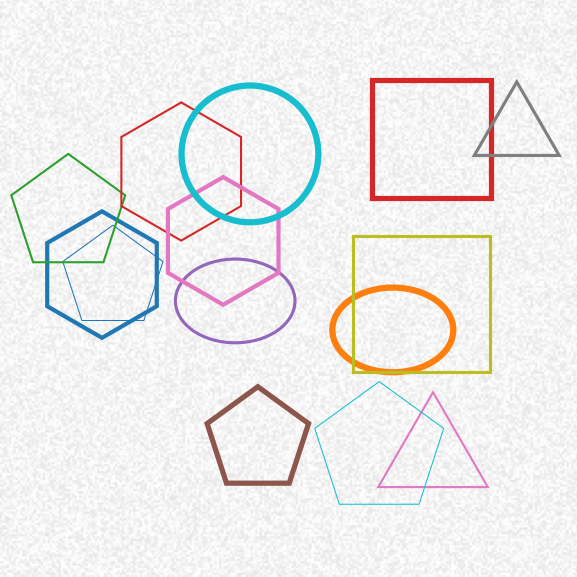[{"shape": "hexagon", "thickness": 2, "radius": 0.55, "center": [0.177, 0.524]}, {"shape": "pentagon", "thickness": 0.5, "radius": 0.46, "center": [0.195, 0.518]}, {"shape": "oval", "thickness": 3, "radius": 0.52, "center": [0.68, 0.428]}, {"shape": "pentagon", "thickness": 1, "radius": 0.52, "center": [0.118, 0.629]}, {"shape": "square", "thickness": 2.5, "radius": 0.51, "center": [0.747, 0.758]}, {"shape": "hexagon", "thickness": 1, "radius": 0.6, "center": [0.314, 0.702]}, {"shape": "oval", "thickness": 1.5, "radius": 0.52, "center": [0.407, 0.478]}, {"shape": "pentagon", "thickness": 2.5, "radius": 0.46, "center": [0.446, 0.237]}, {"shape": "hexagon", "thickness": 2, "radius": 0.55, "center": [0.387, 0.582]}, {"shape": "triangle", "thickness": 1, "radius": 0.55, "center": [0.75, 0.21]}, {"shape": "triangle", "thickness": 1.5, "radius": 0.42, "center": [0.895, 0.772]}, {"shape": "square", "thickness": 1.5, "radius": 0.59, "center": [0.73, 0.472]}, {"shape": "pentagon", "thickness": 0.5, "radius": 0.59, "center": [0.657, 0.221]}, {"shape": "circle", "thickness": 3, "radius": 0.59, "center": [0.433, 0.733]}]